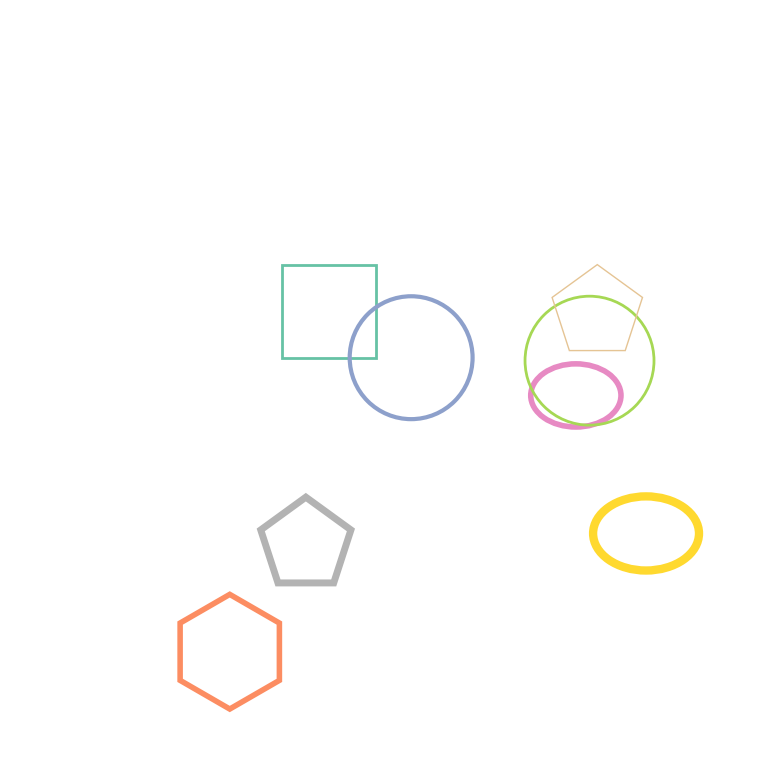[{"shape": "square", "thickness": 1, "radius": 0.3, "center": [0.427, 0.595]}, {"shape": "hexagon", "thickness": 2, "radius": 0.37, "center": [0.298, 0.154]}, {"shape": "circle", "thickness": 1.5, "radius": 0.4, "center": [0.534, 0.535]}, {"shape": "oval", "thickness": 2, "radius": 0.29, "center": [0.748, 0.486]}, {"shape": "circle", "thickness": 1, "radius": 0.42, "center": [0.766, 0.532]}, {"shape": "oval", "thickness": 3, "radius": 0.34, "center": [0.839, 0.307]}, {"shape": "pentagon", "thickness": 0.5, "radius": 0.31, "center": [0.776, 0.595]}, {"shape": "pentagon", "thickness": 2.5, "radius": 0.31, "center": [0.397, 0.293]}]